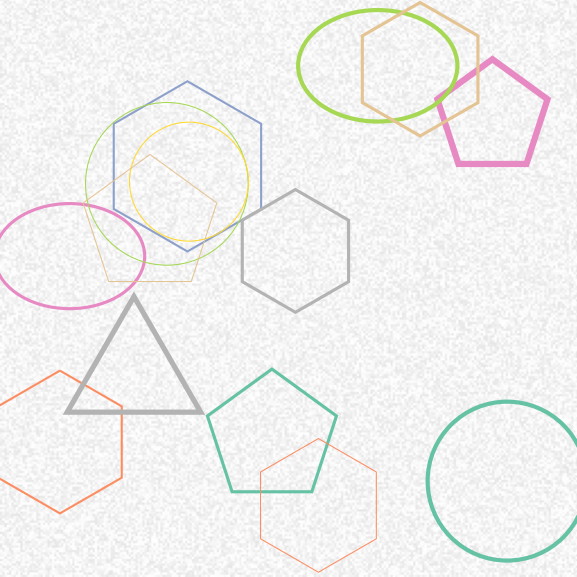[{"shape": "pentagon", "thickness": 1.5, "radius": 0.59, "center": [0.471, 0.243]}, {"shape": "circle", "thickness": 2, "radius": 0.69, "center": [0.878, 0.166]}, {"shape": "hexagon", "thickness": 1, "radius": 0.62, "center": [0.104, 0.234]}, {"shape": "hexagon", "thickness": 0.5, "radius": 0.58, "center": [0.551, 0.124]}, {"shape": "hexagon", "thickness": 1, "radius": 0.74, "center": [0.325, 0.711]}, {"shape": "oval", "thickness": 1.5, "radius": 0.65, "center": [0.121, 0.556]}, {"shape": "pentagon", "thickness": 3, "radius": 0.5, "center": [0.853, 0.796]}, {"shape": "oval", "thickness": 2, "radius": 0.69, "center": [0.654, 0.885]}, {"shape": "circle", "thickness": 0.5, "radius": 0.7, "center": [0.289, 0.681]}, {"shape": "circle", "thickness": 0.5, "radius": 0.52, "center": [0.327, 0.685]}, {"shape": "pentagon", "thickness": 0.5, "radius": 0.61, "center": [0.26, 0.61]}, {"shape": "hexagon", "thickness": 1.5, "radius": 0.58, "center": [0.728, 0.879]}, {"shape": "triangle", "thickness": 2.5, "radius": 0.67, "center": [0.232, 0.352]}, {"shape": "hexagon", "thickness": 1.5, "radius": 0.53, "center": [0.512, 0.565]}]